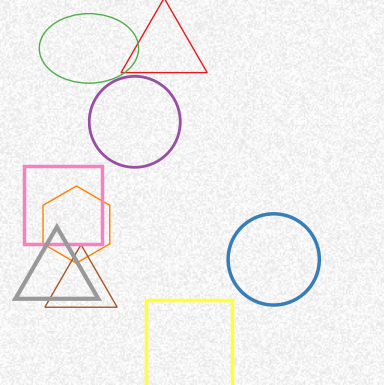[{"shape": "triangle", "thickness": 1, "radius": 0.65, "center": [0.426, 0.876]}, {"shape": "circle", "thickness": 2.5, "radius": 0.59, "center": [0.711, 0.326]}, {"shape": "oval", "thickness": 1, "radius": 0.64, "center": [0.231, 0.874]}, {"shape": "circle", "thickness": 2, "radius": 0.59, "center": [0.35, 0.684]}, {"shape": "hexagon", "thickness": 1, "radius": 0.5, "center": [0.198, 0.417]}, {"shape": "square", "thickness": 2.5, "radius": 0.56, "center": [0.491, 0.108]}, {"shape": "triangle", "thickness": 1, "radius": 0.54, "center": [0.21, 0.256]}, {"shape": "square", "thickness": 2.5, "radius": 0.51, "center": [0.164, 0.467]}, {"shape": "triangle", "thickness": 3, "radius": 0.62, "center": [0.148, 0.286]}]